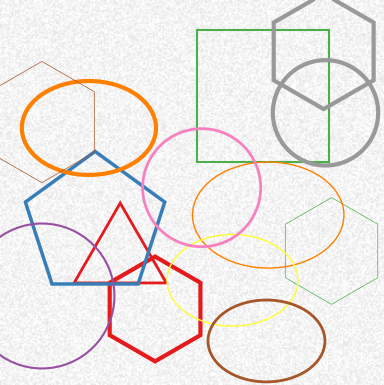[{"shape": "triangle", "thickness": 2, "radius": 0.69, "center": [0.312, 0.334]}, {"shape": "hexagon", "thickness": 3, "radius": 0.68, "center": [0.403, 0.198]}, {"shape": "pentagon", "thickness": 2.5, "radius": 0.95, "center": [0.247, 0.416]}, {"shape": "hexagon", "thickness": 0.5, "radius": 0.69, "center": [0.861, 0.348]}, {"shape": "square", "thickness": 1.5, "radius": 0.86, "center": [0.683, 0.75]}, {"shape": "circle", "thickness": 1.5, "radius": 0.94, "center": [0.109, 0.231]}, {"shape": "oval", "thickness": 1, "radius": 0.98, "center": [0.697, 0.441]}, {"shape": "oval", "thickness": 3, "radius": 0.87, "center": [0.231, 0.668]}, {"shape": "oval", "thickness": 1, "radius": 0.85, "center": [0.604, 0.272]}, {"shape": "hexagon", "thickness": 0.5, "radius": 0.79, "center": [0.109, 0.683]}, {"shape": "oval", "thickness": 2, "radius": 0.76, "center": [0.692, 0.114]}, {"shape": "circle", "thickness": 2, "radius": 0.77, "center": [0.524, 0.513]}, {"shape": "circle", "thickness": 3, "radius": 0.68, "center": [0.845, 0.707]}, {"shape": "hexagon", "thickness": 3, "radius": 0.75, "center": [0.841, 0.867]}]